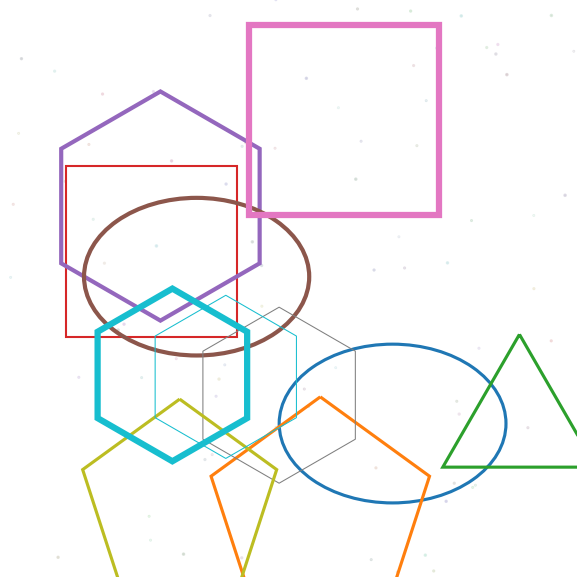[{"shape": "oval", "thickness": 1.5, "radius": 0.98, "center": [0.68, 0.266]}, {"shape": "pentagon", "thickness": 1.5, "radius": 0.99, "center": [0.555, 0.113]}, {"shape": "triangle", "thickness": 1.5, "radius": 0.77, "center": [0.899, 0.267]}, {"shape": "square", "thickness": 1, "radius": 0.74, "center": [0.262, 0.564]}, {"shape": "hexagon", "thickness": 2, "radius": 0.99, "center": [0.278, 0.642]}, {"shape": "oval", "thickness": 2, "radius": 0.97, "center": [0.34, 0.52]}, {"shape": "square", "thickness": 3, "radius": 0.82, "center": [0.596, 0.791]}, {"shape": "hexagon", "thickness": 0.5, "radius": 0.76, "center": [0.483, 0.315]}, {"shape": "pentagon", "thickness": 1.5, "radius": 0.88, "center": [0.311, 0.131]}, {"shape": "hexagon", "thickness": 0.5, "radius": 0.71, "center": [0.391, 0.347]}, {"shape": "hexagon", "thickness": 3, "radius": 0.75, "center": [0.298, 0.35]}]